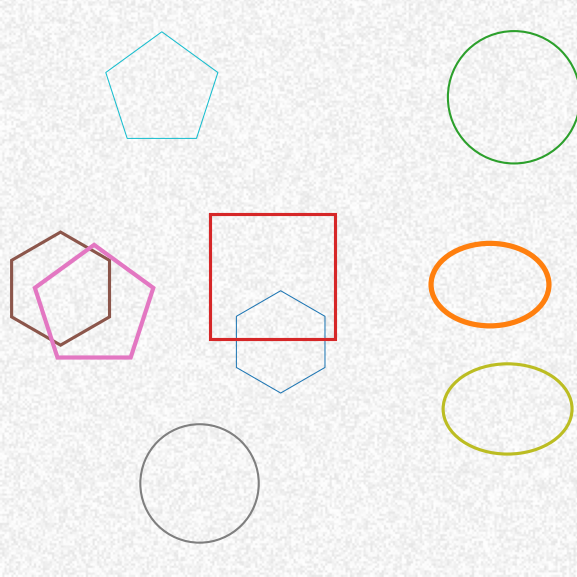[{"shape": "hexagon", "thickness": 0.5, "radius": 0.44, "center": [0.486, 0.407]}, {"shape": "oval", "thickness": 2.5, "radius": 0.51, "center": [0.848, 0.506]}, {"shape": "circle", "thickness": 1, "radius": 0.57, "center": [0.89, 0.831]}, {"shape": "square", "thickness": 1.5, "radius": 0.54, "center": [0.471, 0.521]}, {"shape": "hexagon", "thickness": 1.5, "radius": 0.49, "center": [0.105, 0.499]}, {"shape": "pentagon", "thickness": 2, "radius": 0.54, "center": [0.163, 0.467]}, {"shape": "circle", "thickness": 1, "radius": 0.51, "center": [0.346, 0.162]}, {"shape": "oval", "thickness": 1.5, "radius": 0.56, "center": [0.879, 0.291]}, {"shape": "pentagon", "thickness": 0.5, "radius": 0.51, "center": [0.28, 0.842]}]